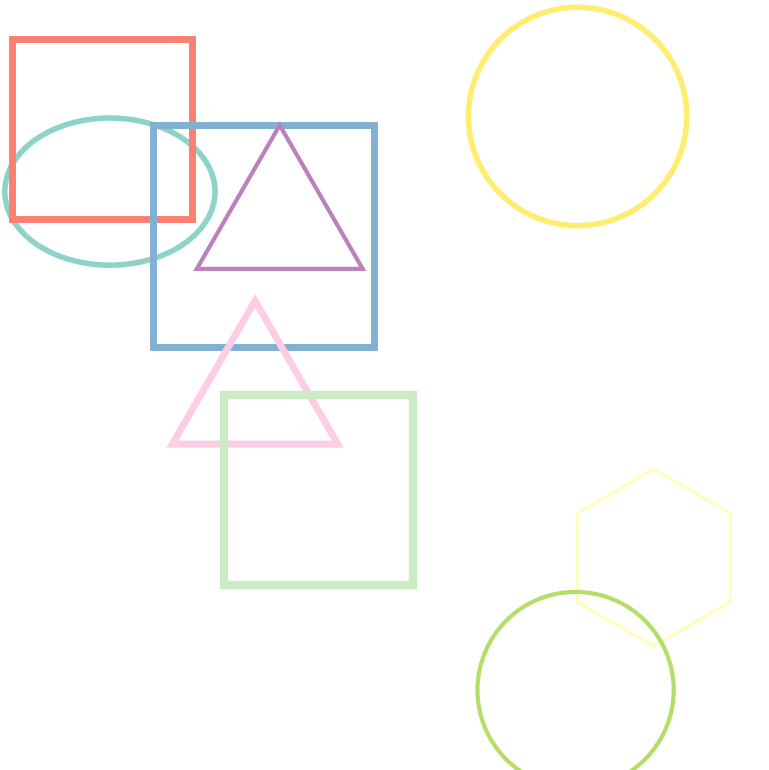[{"shape": "oval", "thickness": 2, "radius": 0.68, "center": [0.143, 0.751]}, {"shape": "hexagon", "thickness": 1, "radius": 0.57, "center": [0.849, 0.276]}, {"shape": "square", "thickness": 2.5, "radius": 0.58, "center": [0.133, 0.833]}, {"shape": "square", "thickness": 2.5, "radius": 0.72, "center": [0.342, 0.693]}, {"shape": "circle", "thickness": 1.5, "radius": 0.64, "center": [0.748, 0.104]}, {"shape": "triangle", "thickness": 2.5, "radius": 0.62, "center": [0.331, 0.485]}, {"shape": "triangle", "thickness": 1.5, "radius": 0.62, "center": [0.363, 0.713]}, {"shape": "square", "thickness": 3, "radius": 0.62, "center": [0.413, 0.364]}, {"shape": "circle", "thickness": 2, "radius": 0.71, "center": [0.75, 0.849]}]